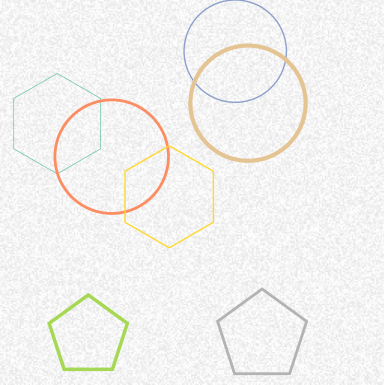[{"shape": "hexagon", "thickness": 0.5, "radius": 0.65, "center": [0.149, 0.679]}, {"shape": "circle", "thickness": 2, "radius": 0.74, "center": [0.29, 0.593]}, {"shape": "circle", "thickness": 1, "radius": 0.66, "center": [0.611, 0.867]}, {"shape": "pentagon", "thickness": 2.5, "radius": 0.53, "center": [0.229, 0.127]}, {"shape": "hexagon", "thickness": 1, "radius": 0.66, "center": [0.439, 0.489]}, {"shape": "circle", "thickness": 3, "radius": 0.75, "center": [0.644, 0.732]}, {"shape": "pentagon", "thickness": 2, "radius": 0.61, "center": [0.681, 0.128]}]